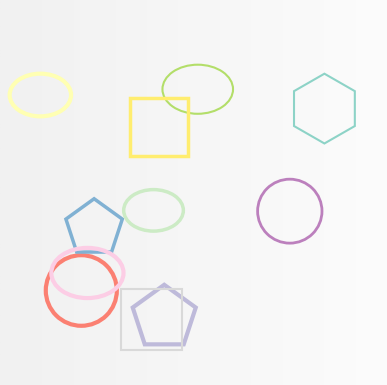[{"shape": "hexagon", "thickness": 1.5, "radius": 0.45, "center": [0.837, 0.718]}, {"shape": "oval", "thickness": 3, "radius": 0.4, "center": [0.104, 0.753]}, {"shape": "pentagon", "thickness": 3, "radius": 0.43, "center": [0.424, 0.175]}, {"shape": "circle", "thickness": 3, "radius": 0.46, "center": [0.21, 0.245]}, {"shape": "pentagon", "thickness": 2.5, "radius": 0.38, "center": [0.243, 0.407]}, {"shape": "oval", "thickness": 1.5, "radius": 0.46, "center": [0.51, 0.768]}, {"shape": "oval", "thickness": 3, "radius": 0.47, "center": [0.226, 0.291]}, {"shape": "square", "thickness": 1.5, "radius": 0.4, "center": [0.39, 0.17]}, {"shape": "circle", "thickness": 2, "radius": 0.42, "center": [0.748, 0.452]}, {"shape": "oval", "thickness": 2.5, "radius": 0.38, "center": [0.396, 0.454]}, {"shape": "square", "thickness": 2.5, "radius": 0.37, "center": [0.41, 0.671]}]